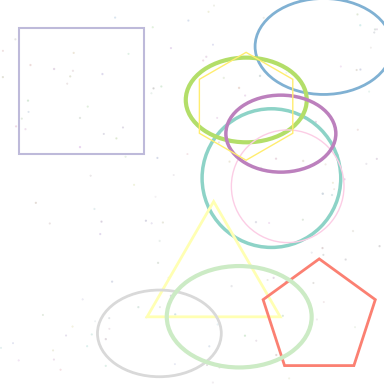[{"shape": "circle", "thickness": 2.5, "radius": 0.9, "center": [0.705, 0.537]}, {"shape": "triangle", "thickness": 2, "radius": 1.0, "center": [0.555, 0.277]}, {"shape": "square", "thickness": 1.5, "radius": 0.81, "center": [0.212, 0.764]}, {"shape": "pentagon", "thickness": 2, "radius": 0.77, "center": [0.829, 0.174]}, {"shape": "oval", "thickness": 2, "radius": 0.89, "center": [0.841, 0.879]}, {"shape": "oval", "thickness": 3, "radius": 0.79, "center": [0.64, 0.74]}, {"shape": "circle", "thickness": 1, "radius": 0.73, "center": [0.747, 0.516]}, {"shape": "oval", "thickness": 2, "radius": 0.8, "center": [0.414, 0.134]}, {"shape": "oval", "thickness": 2.5, "radius": 0.71, "center": [0.73, 0.653]}, {"shape": "oval", "thickness": 3, "radius": 0.94, "center": [0.621, 0.177]}, {"shape": "hexagon", "thickness": 1, "radius": 0.7, "center": [0.639, 0.724]}]